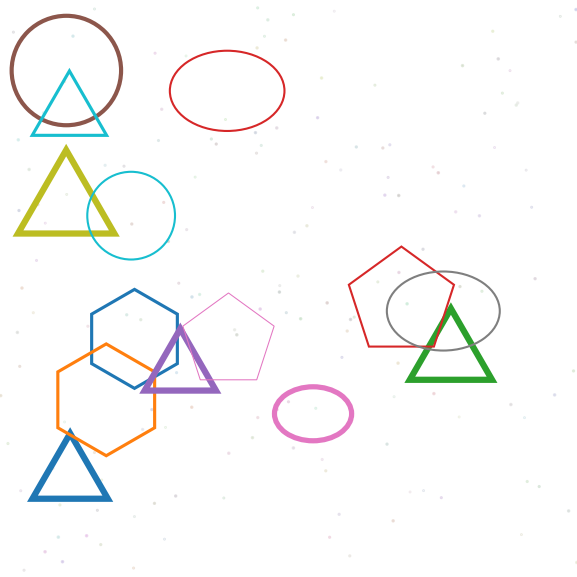[{"shape": "triangle", "thickness": 3, "radius": 0.38, "center": [0.121, 0.173]}, {"shape": "hexagon", "thickness": 1.5, "radius": 0.43, "center": [0.233, 0.412]}, {"shape": "hexagon", "thickness": 1.5, "radius": 0.48, "center": [0.184, 0.307]}, {"shape": "triangle", "thickness": 3, "radius": 0.41, "center": [0.781, 0.383]}, {"shape": "pentagon", "thickness": 1, "radius": 0.48, "center": [0.695, 0.476]}, {"shape": "oval", "thickness": 1, "radius": 0.5, "center": [0.393, 0.842]}, {"shape": "triangle", "thickness": 3, "radius": 0.36, "center": [0.312, 0.358]}, {"shape": "circle", "thickness": 2, "radius": 0.47, "center": [0.115, 0.877]}, {"shape": "pentagon", "thickness": 0.5, "radius": 0.42, "center": [0.396, 0.409]}, {"shape": "oval", "thickness": 2.5, "radius": 0.33, "center": [0.542, 0.283]}, {"shape": "oval", "thickness": 1, "radius": 0.49, "center": [0.768, 0.461]}, {"shape": "triangle", "thickness": 3, "radius": 0.48, "center": [0.115, 0.643]}, {"shape": "triangle", "thickness": 1.5, "radius": 0.37, "center": [0.12, 0.802]}, {"shape": "circle", "thickness": 1, "radius": 0.38, "center": [0.227, 0.626]}]